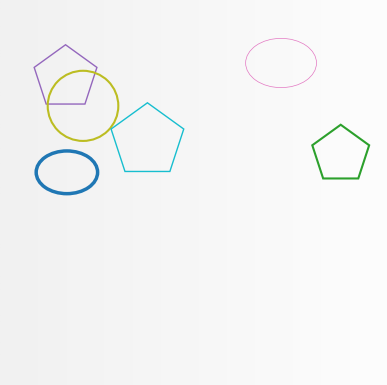[{"shape": "oval", "thickness": 2.5, "radius": 0.4, "center": [0.173, 0.552]}, {"shape": "pentagon", "thickness": 1.5, "radius": 0.39, "center": [0.879, 0.599]}, {"shape": "pentagon", "thickness": 1, "radius": 0.43, "center": [0.169, 0.799]}, {"shape": "oval", "thickness": 0.5, "radius": 0.46, "center": [0.725, 0.836]}, {"shape": "circle", "thickness": 1.5, "radius": 0.46, "center": [0.214, 0.725]}, {"shape": "pentagon", "thickness": 1, "radius": 0.49, "center": [0.38, 0.634]}]